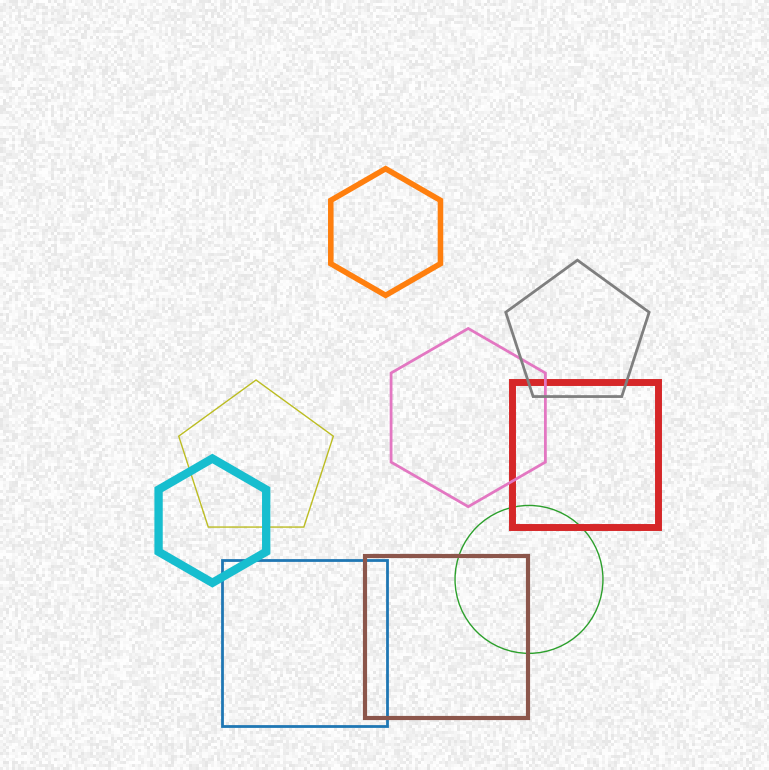[{"shape": "square", "thickness": 1, "radius": 0.54, "center": [0.396, 0.165]}, {"shape": "hexagon", "thickness": 2, "radius": 0.41, "center": [0.501, 0.699]}, {"shape": "circle", "thickness": 0.5, "radius": 0.48, "center": [0.687, 0.248]}, {"shape": "square", "thickness": 2.5, "radius": 0.47, "center": [0.76, 0.41]}, {"shape": "square", "thickness": 1.5, "radius": 0.53, "center": [0.58, 0.173]}, {"shape": "hexagon", "thickness": 1, "radius": 0.58, "center": [0.608, 0.458]}, {"shape": "pentagon", "thickness": 1, "radius": 0.49, "center": [0.75, 0.564]}, {"shape": "pentagon", "thickness": 0.5, "radius": 0.53, "center": [0.333, 0.401]}, {"shape": "hexagon", "thickness": 3, "radius": 0.4, "center": [0.276, 0.324]}]